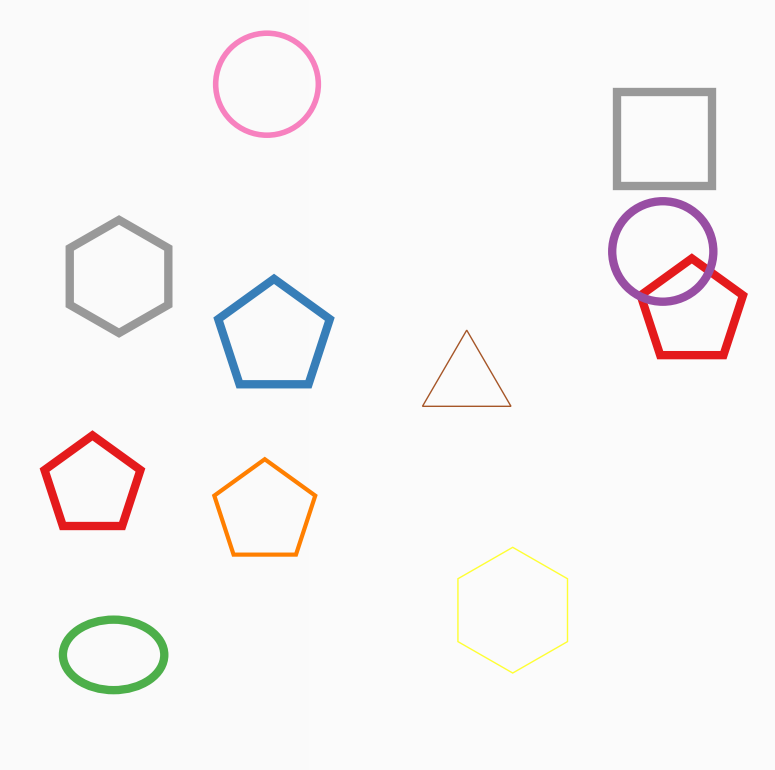[{"shape": "pentagon", "thickness": 3, "radius": 0.35, "center": [0.893, 0.595]}, {"shape": "pentagon", "thickness": 3, "radius": 0.33, "center": [0.119, 0.369]}, {"shape": "pentagon", "thickness": 3, "radius": 0.38, "center": [0.354, 0.562]}, {"shape": "oval", "thickness": 3, "radius": 0.33, "center": [0.147, 0.149]}, {"shape": "circle", "thickness": 3, "radius": 0.33, "center": [0.855, 0.673]}, {"shape": "pentagon", "thickness": 1.5, "radius": 0.34, "center": [0.342, 0.335]}, {"shape": "hexagon", "thickness": 0.5, "radius": 0.41, "center": [0.662, 0.208]}, {"shape": "triangle", "thickness": 0.5, "radius": 0.33, "center": [0.602, 0.505]}, {"shape": "circle", "thickness": 2, "radius": 0.33, "center": [0.345, 0.891]}, {"shape": "hexagon", "thickness": 3, "radius": 0.37, "center": [0.154, 0.641]}, {"shape": "square", "thickness": 3, "radius": 0.31, "center": [0.858, 0.82]}]